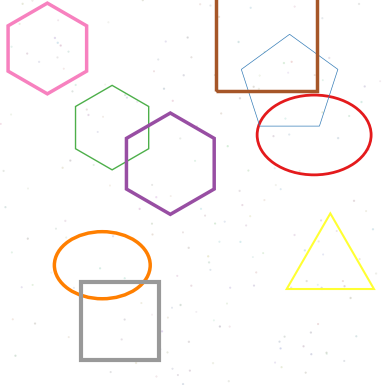[{"shape": "oval", "thickness": 2, "radius": 0.74, "center": [0.816, 0.649]}, {"shape": "pentagon", "thickness": 0.5, "radius": 0.66, "center": [0.752, 0.779]}, {"shape": "hexagon", "thickness": 1, "radius": 0.55, "center": [0.291, 0.669]}, {"shape": "hexagon", "thickness": 2.5, "radius": 0.66, "center": [0.442, 0.575]}, {"shape": "oval", "thickness": 2.5, "radius": 0.62, "center": [0.266, 0.311]}, {"shape": "triangle", "thickness": 1.5, "radius": 0.65, "center": [0.858, 0.315]}, {"shape": "square", "thickness": 2.5, "radius": 0.65, "center": [0.693, 0.895]}, {"shape": "hexagon", "thickness": 2.5, "radius": 0.59, "center": [0.123, 0.874]}, {"shape": "square", "thickness": 3, "radius": 0.51, "center": [0.311, 0.166]}]